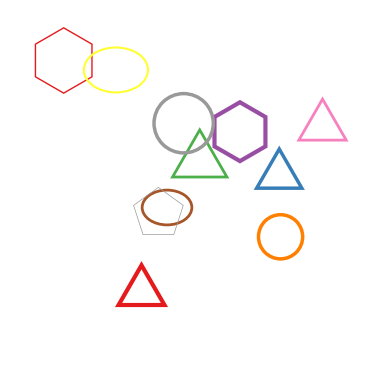[{"shape": "triangle", "thickness": 3, "radius": 0.34, "center": [0.368, 0.242]}, {"shape": "hexagon", "thickness": 1, "radius": 0.42, "center": [0.165, 0.843]}, {"shape": "triangle", "thickness": 2.5, "radius": 0.34, "center": [0.725, 0.545]}, {"shape": "triangle", "thickness": 2, "radius": 0.41, "center": [0.519, 0.581]}, {"shape": "hexagon", "thickness": 3, "radius": 0.38, "center": [0.623, 0.658]}, {"shape": "circle", "thickness": 2.5, "radius": 0.29, "center": [0.729, 0.385]}, {"shape": "oval", "thickness": 1.5, "radius": 0.42, "center": [0.301, 0.818]}, {"shape": "oval", "thickness": 2, "radius": 0.32, "center": [0.434, 0.461]}, {"shape": "triangle", "thickness": 2, "radius": 0.36, "center": [0.838, 0.672]}, {"shape": "pentagon", "thickness": 0.5, "radius": 0.34, "center": [0.411, 0.446]}, {"shape": "circle", "thickness": 2.5, "radius": 0.39, "center": [0.477, 0.68]}]